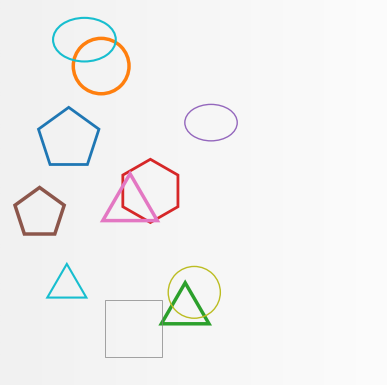[{"shape": "pentagon", "thickness": 2, "radius": 0.41, "center": [0.177, 0.639]}, {"shape": "circle", "thickness": 2.5, "radius": 0.36, "center": [0.261, 0.828]}, {"shape": "triangle", "thickness": 2.5, "radius": 0.35, "center": [0.478, 0.194]}, {"shape": "hexagon", "thickness": 2, "radius": 0.41, "center": [0.388, 0.504]}, {"shape": "oval", "thickness": 1, "radius": 0.34, "center": [0.545, 0.682]}, {"shape": "pentagon", "thickness": 2.5, "radius": 0.33, "center": [0.102, 0.446]}, {"shape": "triangle", "thickness": 2.5, "radius": 0.41, "center": [0.336, 0.468]}, {"shape": "square", "thickness": 0.5, "radius": 0.37, "center": [0.344, 0.146]}, {"shape": "circle", "thickness": 1, "radius": 0.34, "center": [0.501, 0.241]}, {"shape": "oval", "thickness": 1.5, "radius": 0.4, "center": [0.218, 0.897]}, {"shape": "triangle", "thickness": 1.5, "radius": 0.29, "center": [0.172, 0.256]}]